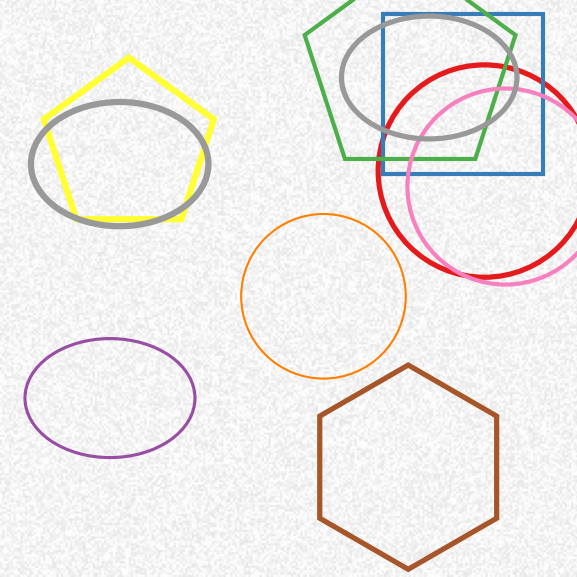[{"shape": "circle", "thickness": 2.5, "radius": 0.92, "center": [0.839, 0.703]}, {"shape": "square", "thickness": 2, "radius": 0.69, "center": [0.801, 0.836]}, {"shape": "pentagon", "thickness": 2, "radius": 0.96, "center": [0.71, 0.879]}, {"shape": "oval", "thickness": 1.5, "radius": 0.74, "center": [0.19, 0.31]}, {"shape": "circle", "thickness": 1, "radius": 0.71, "center": [0.56, 0.486]}, {"shape": "pentagon", "thickness": 3, "radius": 0.77, "center": [0.223, 0.745]}, {"shape": "hexagon", "thickness": 2.5, "radius": 0.88, "center": [0.707, 0.19]}, {"shape": "circle", "thickness": 2, "radius": 0.85, "center": [0.875, 0.676]}, {"shape": "oval", "thickness": 2.5, "radius": 0.76, "center": [0.743, 0.865]}, {"shape": "oval", "thickness": 3, "radius": 0.77, "center": [0.207, 0.715]}]